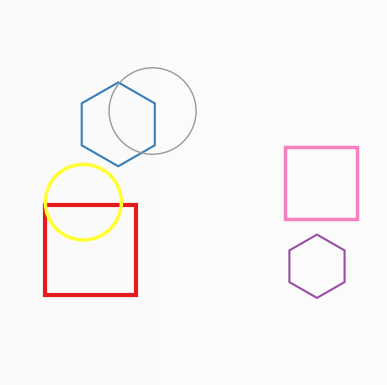[{"shape": "square", "thickness": 3, "radius": 0.59, "center": [0.234, 0.352]}, {"shape": "hexagon", "thickness": 1.5, "radius": 0.54, "center": [0.305, 0.677]}, {"shape": "hexagon", "thickness": 1.5, "radius": 0.41, "center": [0.818, 0.308]}, {"shape": "circle", "thickness": 2.5, "radius": 0.49, "center": [0.215, 0.475]}, {"shape": "square", "thickness": 2.5, "radius": 0.47, "center": [0.828, 0.524]}, {"shape": "circle", "thickness": 1, "radius": 0.56, "center": [0.394, 0.712]}]